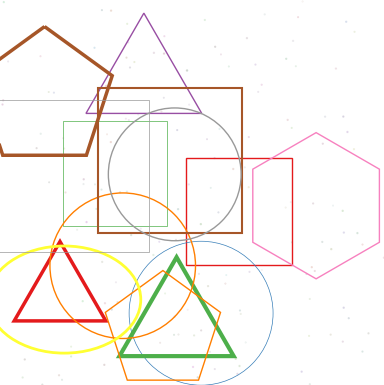[{"shape": "triangle", "thickness": 2.5, "radius": 0.69, "center": [0.156, 0.235]}, {"shape": "square", "thickness": 1, "radius": 0.69, "center": [0.62, 0.45]}, {"shape": "circle", "thickness": 0.5, "radius": 0.93, "center": [0.522, 0.186]}, {"shape": "square", "thickness": 0.5, "radius": 0.68, "center": [0.299, 0.549]}, {"shape": "triangle", "thickness": 3, "radius": 0.86, "center": [0.459, 0.161]}, {"shape": "triangle", "thickness": 1, "radius": 0.87, "center": [0.374, 0.792]}, {"shape": "circle", "thickness": 1, "radius": 0.95, "center": [0.319, 0.31]}, {"shape": "pentagon", "thickness": 1, "radius": 0.79, "center": [0.423, 0.14]}, {"shape": "oval", "thickness": 2, "radius": 0.99, "center": [0.167, 0.222]}, {"shape": "square", "thickness": 1.5, "radius": 0.94, "center": [0.442, 0.583]}, {"shape": "pentagon", "thickness": 2.5, "radius": 0.92, "center": [0.116, 0.746]}, {"shape": "hexagon", "thickness": 1, "radius": 0.95, "center": [0.821, 0.466]}, {"shape": "circle", "thickness": 1, "radius": 0.86, "center": [0.454, 0.547]}, {"shape": "square", "thickness": 0.5, "radius": 0.99, "center": [0.189, 0.543]}]